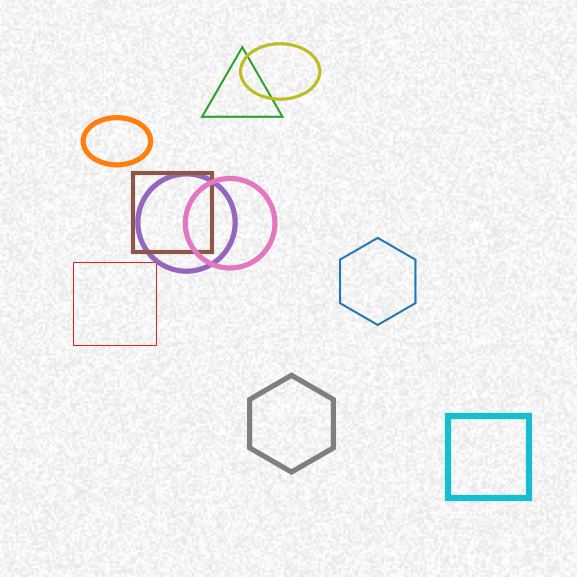[{"shape": "hexagon", "thickness": 1, "radius": 0.38, "center": [0.654, 0.512]}, {"shape": "oval", "thickness": 2.5, "radius": 0.29, "center": [0.202, 0.755]}, {"shape": "triangle", "thickness": 1, "radius": 0.4, "center": [0.42, 0.837]}, {"shape": "square", "thickness": 0.5, "radius": 0.36, "center": [0.198, 0.474]}, {"shape": "circle", "thickness": 2.5, "radius": 0.42, "center": [0.323, 0.614]}, {"shape": "square", "thickness": 2, "radius": 0.34, "center": [0.298, 0.631]}, {"shape": "circle", "thickness": 2.5, "radius": 0.39, "center": [0.398, 0.613]}, {"shape": "hexagon", "thickness": 2.5, "radius": 0.42, "center": [0.505, 0.265]}, {"shape": "oval", "thickness": 1.5, "radius": 0.34, "center": [0.485, 0.875]}, {"shape": "square", "thickness": 3, "radius": 0.35, "center": [0.846, 0.208]}]